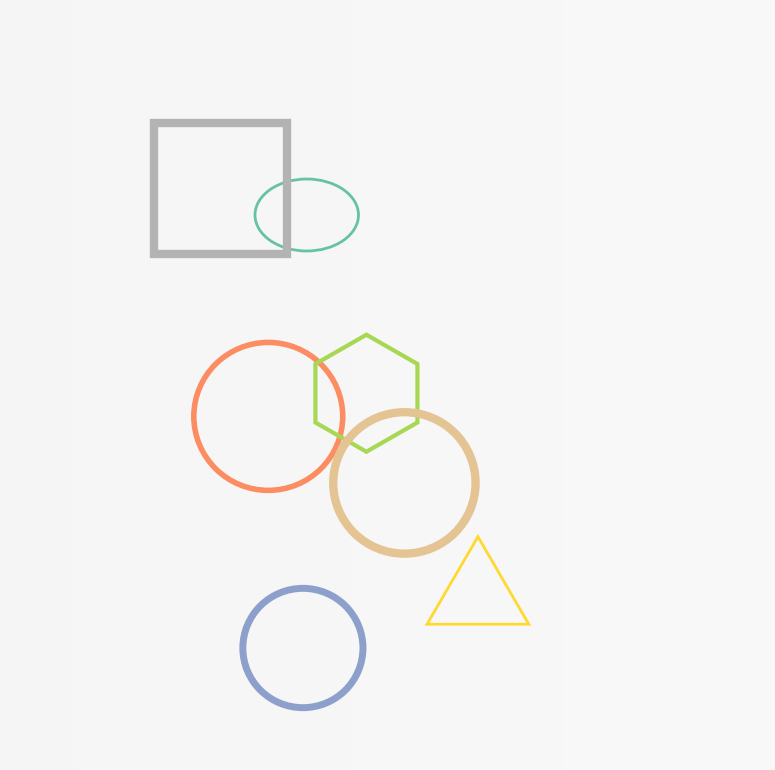[{"shape": "oval", "thickness": 1, "radius": 0.33, "center": [0.396, 0.721]}, {"shape": "circle", "thickness": 2, "radius": 0.48, "center": [0.346, 0.459]}, {"shape": "circle", "thickness": 2.5, "radius": 0.39, "center": [0.391, 0.158]}, {"shape": "hexagon", "thickness": 1.5, "radius": 0.38, "center": [0.473, 0.489]}, {"shape": "triangle", "thickness": 1, "radius": 0.38, "center": [0.617, 0.227]}, {"shape": "circle", "thickness": 3, "radius": 0.46, "center": [0.522, 0.373]}, {"shape": "square", "thickness": 3, "radius": 0.43, "center": [0.284, 0.755]}]